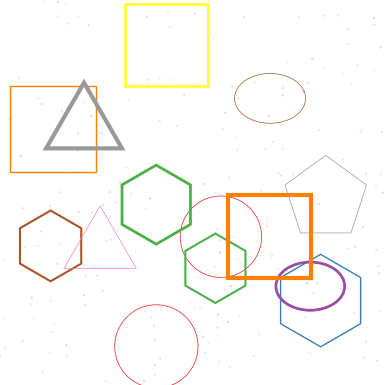[{"shape": "circle", "thickness": 0.5, "radius": 0.54, "center": [0.406, 0.1]}, {"shape": "circle", "thickness": 0.5, "radius": 0.53, "center": [0.574, 0.385]}, {"shape": "hexagon", "thickness": 1, "radius": 0.6, "center": [0.833, 0.219]}, {"shape": "hexagon", "thickness": 2, "radius": 0.51, "center": [0.406, 0.468]}, {"shape": "hexagon", "thickness": 1.5, "radius": 0.45, "center": [0.559, 0.303]}, {"shape": "oval", "thickness": 2, "radius": 0.45, "center": [0.806, 0.257]}, {"shape": "square", "thickness": 1, "radius": 0.56, "center": [0.138, 0.664]}, {"shape": "square", "thickness": 3, "radius": 0.54, "center": [0.701, 0.386]}, {"shape": "square", "thickness": 2, "radius": 0.54, "center": [0.433, 0.883]}, {"shape": "hexagon", "thickness": 1.5, "radius": 0.46, "center": [0.131, 0.361]}, {"shape": "oval", "thickness": 0.5, "radius": 0.46, "center": [0.702, 0.745]}, {"shape": "triangle", "thickness": 0.5, "radius": 0.54, "center": [0.26, 0.357]}, {"shape": "triangle", "thickness": 3, "radius": 0.57, "center": [0.218, 0.672]}, {"shape": "pentagon", "thickness": 0.5, "radius": 0.56, "center": [0.846, 0.485]}]